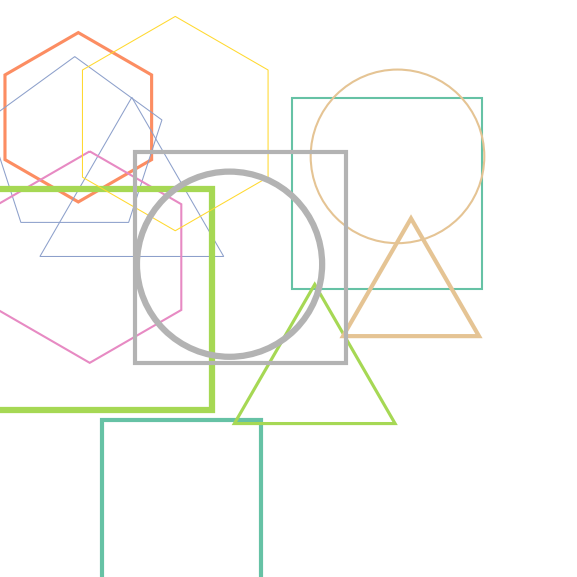[{"shape": "square", "thickness": 2, "radius": 0.69, "center": [0.314, 0.134]}, {"shape": "square", "thickness": 1, "radius": 0.83, "center": [0.67, 0.664]}, {"shape": "hexagon", "thickness": 1.5, "radius": 0.73, "center": [0.136, 0.796]}, {"shape": "pentagon", "thickness": 0.5, "radius": 0.79, "center": [0.129, 0.742]}, {"shape": "triangle", "thickness": 0.5, "radius": 0.92, "center": [0.228, 0.647]}, {"shape": "hexagon", "thickness": 1, "radius": 0.92, "center": [0.155, 0.554]}, {"shape": "square", "thickness": 3, "radius": 0.96, "center": [0.175, 0.48]}, {"shape": "triangle", "thickness": 1.5, "radius": 0.8, "center": [0.545, 0.346]}, {"shape": "hexagon", "thickness": 0.5, "radius": 0.93, "center": [0.303, 0.785]}, {"shape": "triangle", "thickness": 2, "radius": 0.68, "center": [0.712, 0.485]}, {"shape": "circle", "thickness": 1, "radius": 0.75, "center": [0.688, 0.728]}, {"shape": "square", "thickness": 2, "radius": 0.91, "center": [0.417, 0.554]}, {"shape": "circle", "thickness": 3, "radius": 0.8, "center": [0.397, 0.542]}]